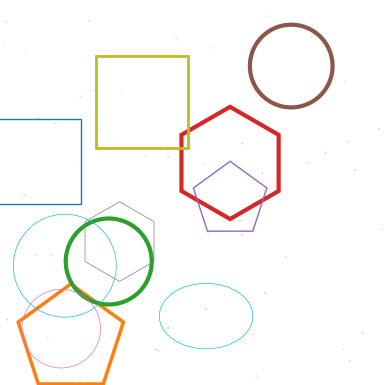[{"shape": "square", "thickness": 1, "radius": 0.55, "center": [0.1, 0.58]}, {"shape": "pentagon", "thickness": 2.5, "radius": 0.72, "center": [0.184, 0.119]}, {"shape": "circle", "thickness": 3, "radius": 0.56, "center": [0.282, 0.321]}, {"shape": "hexagon", "thickness": 3, "radius": 0.73, "center": [0.598, 0.577]}, {"shape": "pentagon", "thickness": 1, "radius": 0.5, "center": [0.598, 0.481]}, {"shape": "circle", "thickness": 3, "radius": 0.54, "center": [0.756, 0.828]}, {"shape": "circle", "thickness": 0.5, "radius": 0.51, "center": [0.159, 0.146]}, {"shape": "hexagon", "thickness": 0.5, "radius": 0.52, "center": [0.31, 0.373]}, {"shape": "square", "thickness": 2, "radius": 0.6, "center": [0.369, 0.735]}, {"shape": "oval", "thickness": 0.5, "radius": 0.61, "center": [0.535, 0.179]}, {"shape": "circle", "thickness": 0.5, "radius": 0.67, "center": [0.168, 0.31]}]